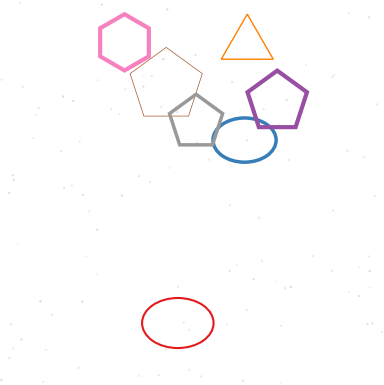[{"shape": "oval", "thickness": 1.5, "radius": 0.46, "center": [0.462, 0.161]}, {"shape": "oval", "thickness": 2.5, "radius": 0.41, "center": [0.635, 0.636]}, {"shape": "pentagon", "thickness": 3, "radius": 0.41, "center": [0.72, 0.735]}, {"shape": "triangle", "thickness": 1, "radius": 0.39, "center": [0.642, 0.885]}, {"shape": "pentagon", "thickness": 0.5, "radius": 0.49, "center": [0.432, 0.778]}, {"shape": "hexagon", "thickness": 3, "radius": 0.37, "center": [0.323, 0.89]}, {"shape": "pentagon", "thickness": 2.5, "radius": 0.36, "center": [0.509, 0.682]}]